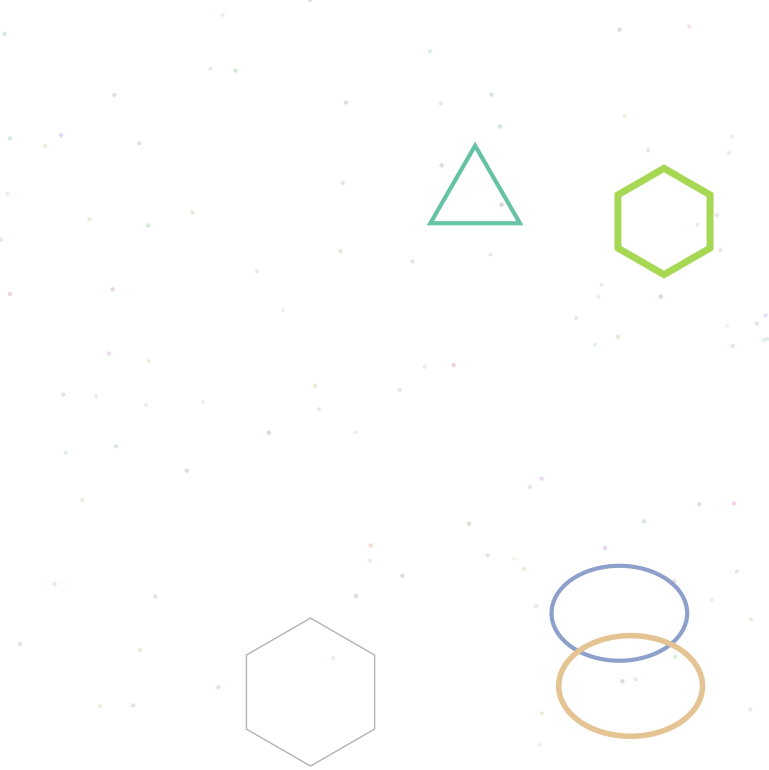[{"shape": "triangle", "thickness": 1.5, "radius": 0.34, "center": [0.617, 0.744]}, {"shape": "oval", "thickness": 1.5, "radius": 0.44, "center": [0.804, 0.204]}, {"shape": "hexagon", "thickness": 2.5, "radius": 0.35, "center": [0.862, 0.712]}, {"shape": "oval", "thickness": 2, "radius": 0.47, "center": [0.819, 0.109]}, {"shape": "hexagon", "thickness": 0.5, "radius": 0.48, "center": [0.403, 0.101]}]